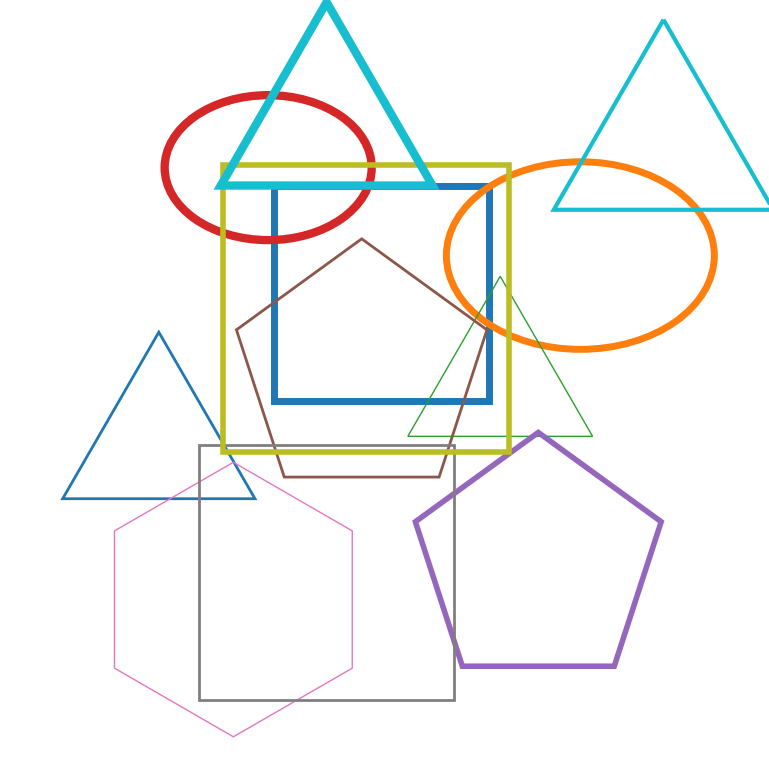[{"shape": "square", "thickness": 2.5, "radius": 0.7, "center": [0.495, 0.619]}, {"shape": "triangle", "thickness": 1, "radius": 0.72, "center": [0.206, 0.424]}, {"shape": "oval", "thickness": 2.5, "radius": 0.87, "center": [0.754, 0.668]}, {"shape": "triangle", "thickness": 0.5, "radius": 0.69, "center": [0.65, 0.503]}, {"shape": "oval", "thickness": 3, "radius": 0.67, "center": [0.348, 0.782]}, {"shape": "pentagon", "thickness": 2, "radius": 0.84, "center": [0.699, 0.271]}, {"shape": "pentagon", "thickness": 1, "radius": 0.86, "center": [0.47, 0.519]}, {"shape": "hexagon", "thickness": 0.5, "radius": 0.89, "center": [0.303, 0.221]}, {"shape": "square", "thickness": 1, "radius": 0.83, "center": [0.424, 0.257]}, {"shape": "square", "thickness": 2, "radius": 0.93, "center": [0.475, 0.599]}, {"shape": "triangle", "thickness": 1.5, "radius": 0.82, "center": [0.862, 0.81]}, {"shape": "triangle", "thickness": 3, "radius": 0.79, "center": [0.424, 0.838]}]